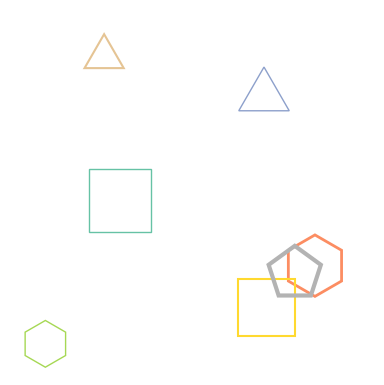[{"shape": "square", "thickness": 1, "radius": 0.41, "center": [0.312, 0.479]}, {"shape": "hexagon", "thickness": 2, "radius": 0.4, "center": [0.818, 0.31]}, {"shape": "triangle", "thickness": 1, "radius": 0.38, "center": [0.686, 0.75]}, {"shape": "hexagon", "thickness": 1, "radius": 0.3, "center": [0.118, 0.107]}, {"shape": "square", "thickness": 1.5, "radius": 0.37, "center": [0.692, 0.2]}, {"shape": "triangle", "thickness": 1.5, "radius": 0.29, "center": [0.27, 0.852]}, {"shape": "pentagon", "thickness": 3, "radius": 0.36, "center": [0.766, 0.29]}]